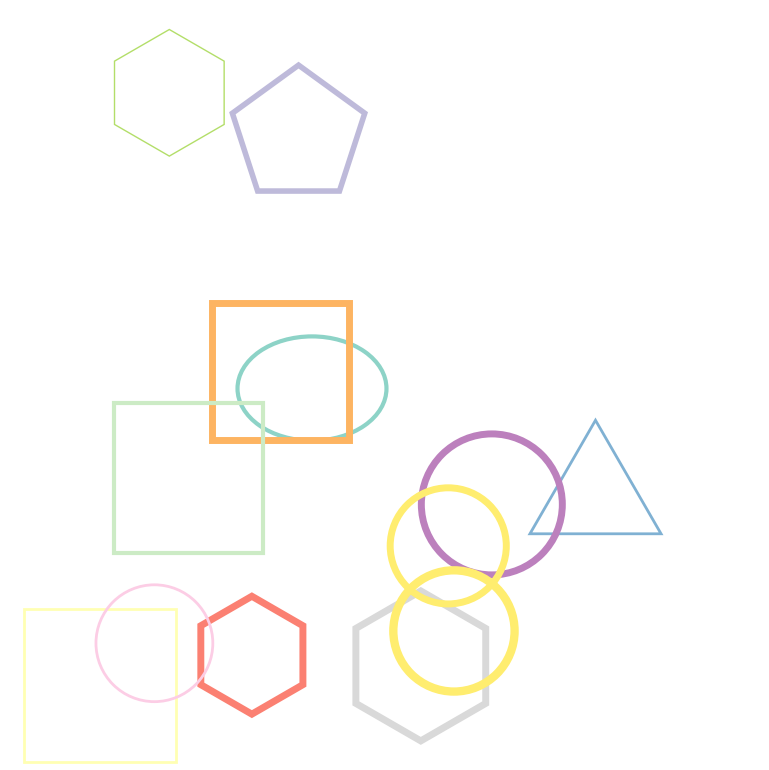[{"shape": "oval", "thickness": 1.5, "radius": 0.48, "center": [0.405, 0.495]}, {"shape": "square", "thickness": 1, "radius": 0.49, "center": [0.13, 0.11]}, {"shape": "pentagon", "thickness": 2, "radius": 0.45, "center": [0.388, 0.825]}, {"shape": "hexagon", "thickness": 2.5, "radius": 0.38, "center": [0.327, 0.149]}, {"shape": "triangle", "thickness": 1, "radius": 0.49, "center": [0.773, 0.356]}, {"shape": "square", "thickness": 2.5, "radius": 0.45, "center": [0.364, 0.518]}, {"shape": "hexagon", "thickness": 0.5, "radius": 0.41, "center": [0.22, 0.879]}, {"shape": "circle", "thickness": 1, "radius": 0.38, "center": [0.201, 0.165]}, {"shape": "hexagon", "thickness": 2.5, "radius": 0.49, "center": [0.546, 0.135]}, {"shape": "circle", "thickness": 2.5, "radius": 0.46, "center": [0.639, 0.345]}, {"shape": "square", "thickness": 1.5, "radius": 0.49, "center": [0.245, 0.379]}, {"shape": "circle", "thickness": 2.5, "radius": 0.38, "center": [0.582, 0.291]}, {"shape": "circle", "thickness": 3, "radius": 0.39, "center": [0.59, 0.181]}]